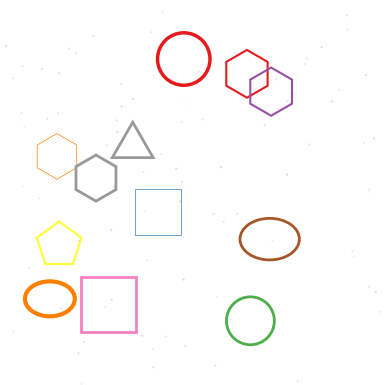[{"shape": "circle", "thickness": 2.5, "radius": 0.34, "center": [0.477, 0.847]}, {"shape": "hexagon", "thickness": 1.5, "radius": 0.31, "center": [0.641, 0.808]}, {"shape": "square", "thickness": 0.5, "radius": 0.3, "center": [0.411, 0.45]}, {"shape": "circle", "thickness": 2, "radius": 0.31, "center": [0.65, 0.167]}, {"shape": "hexagon", "thickness": 1.5, "radius": 0.31, "center": [0.704, 0.762]}, {"shape": "oval", "thickness": 3, "radius": 0.32, "center": [0.13, 0.224]}, {"shape": "hexagon", "thickness": 0.5, "radius": 0.3, "center": [0.148, 0.594]}, {"shape": "pentagon", "thickness": 1.5, "radius": 0.31, "center": [0.154, 0.364]}, {"shape": "oval", "thickness": 2, "radius": 0.39, "center": [0.7, 0.379]}, {"shape": "square", "thickness": 2, "radius": 0.35, "center": [0.282, 0.209]}, {"shape": "hexagon", "thickness": 2, "radius": 0.3, "center": [0.249, 0.537]}, {"shape": "triangle", "thickness": 2, "radius": 0.31, "center": [0.345, 0.621]}]